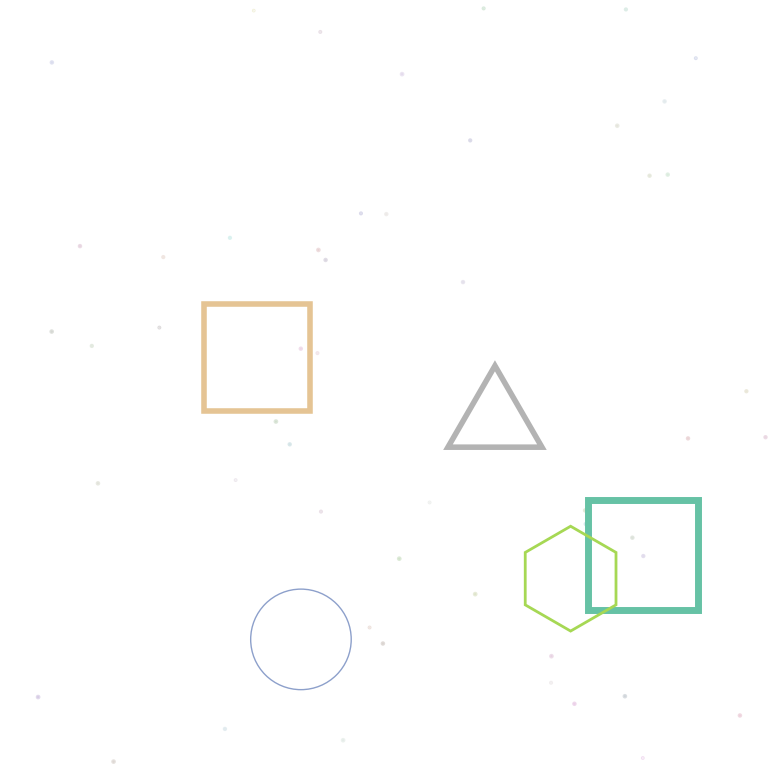[{"shape": "square", "thickness": 2.5, "radius": 0.36, "center": [0.835, 0.279]}, {"shape": "circle", "thickness": 0.5, "radius": 0.33, "center": [0.391, 0.17]}, {"shape": "hexagon", "thickness": 1, "radius": 0.34, "center": [0.741, 0.249]}, {"shape": "square", "thickness": 2, "radius": 0.35, "center": [0.334, 0.535]}, {"shape": "triangle", "thickness": 2, "radius": 0.35, "center": [0.643, 0.454]}]